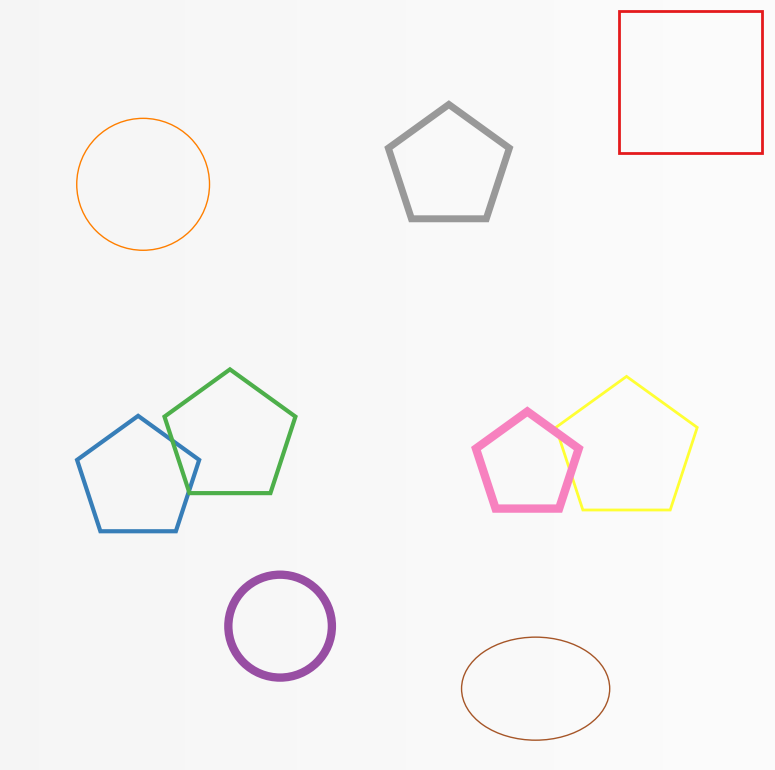[{"shape": "square", "thickness": 1, "radius": 0.46, "center": [0.89, 0.893]}, {"shape": "pentagon", "thickness": 1.5, "radius": 0.41, "center": [0.178, 0.377]}, {"shape": "pentagon", "thickness": 1.5, "radius": 0.44, "center": [0.297, 0.431]}, {"shape": "circle", "thickness": 3, "radius": 0.33, "center": [0.361, 0.187]}, {"shape": "circle", "thickness": 0.5, "radius": 0.43, "center": [0.185, 0.761]}, {"shape": "pentagon", "thickness": 1, "radius": 0.48, "center": [0.808, 0.415]}, {"shape": "oval", "thickness": 0.5, "radius": 0.48, "center": [0.691, 0.106]}, {"shape": "pentagon", "thickness": 3, "radius": 0.35, "center": [0.68, 0.396]}, {"shape": "pentagon", "thickness": 2.5, "radius": 0.41, "center": [0.579, 0.782]}]